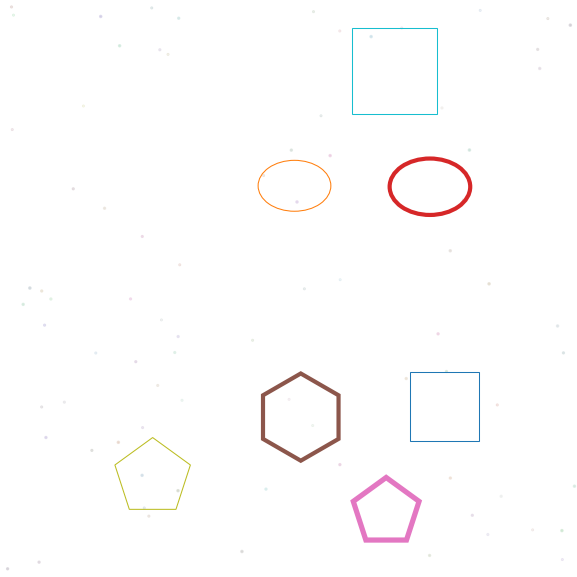[{"shape": "square", "thickness": 0.5, "radius": 0.3, "center": [0.77, 0.295]}, {"shape": "oval", "thickness": 0.5, "radius": 0.31, "center": [0.51, 0.677]}, {"shape": "oval", "thickness": 2, "radius": 0.35, "center": [0.744, 0.676]}, {"shape": "hexagon", "thickness": 2, "radius": 0.38, "center": [0.521, 0.277]}, {"shape": "pentagon", "thickness": 2.5, "radius": 0.3, "center": [0.669, 0.112]}, {"shape": "pentagon", "thickness": 0.5, "radius": 0.34, "center": [0.264, 0.173]}, {"shape": "square", "thickness": 0.5, "radius": 0.37, "center": [0.683, 0.876]}]